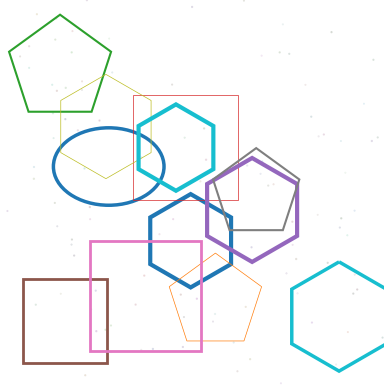[{"shape": "hexagon", "thickness": 3, "radius": 0.61, "center": [0.495, 0.375]}, {"shape": "oval", "thickness": 2.5, "radius": 0.72, "center": [0.282, 0.567]}, {"shape": "pentagon", "thickness": 0.5, "radius": 0.63, "center": [0.56, 0.216]}, {"shape": "pentagon", "thickness": 1.5, "radius": 0.7, "center": [0.156, 0.822]}, {"shape": "square", "thickness": 0.5, "radius": 0.68, "center": [0.482, 0.616]}, {"shape": "hexagon", "thickness": 3, "radius": 0.67, "center": [0.655, 0.455]}, {"shape": "square", "thickness": 2, "radius": 0.55, "center": [0.168, 0.167]}, {"shape": "square", "thickness": 2, "radius": 0.72, "center": [0.378, 0.231]}, {"shape": "pentagon", "thickness": 1.5, "radius": 0.59, "center": [0.665, 0.497]}, {"shape": "hexagon", "thickness": 0.5, "radius": 0.68, "center": [0.275, 0.671]}, {"shape": "hexagon", "thickness": 2.5, "radius": 0.71, "center": [0.881, 0.178]}, {"shape": "hexagon", "thickness": 3, "radius": 0.56, "center": [0.457, 0.617]}]